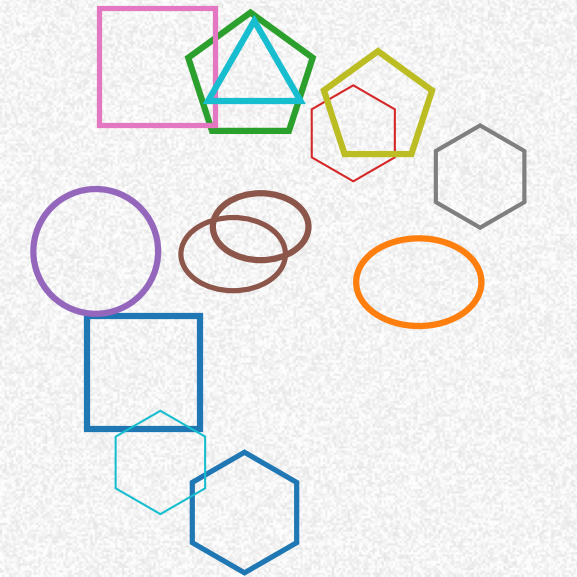[{"shape": "square", "thickness": 3, "radius": 0.49, "center": [0.248, 0.354]}, {"shape": "hexagon", "thickness": 2.5, "radius": 0.52, "center": [0.423, 0.112]}, {"shape": "oval", "thickness": 3, "radius": 0.54, "center": [0.725, 0.511]}, {"shape": "pentagon", "thickness": 3, "radius": 0.57, "center": [0.434, 0.864]}, {"shape": "hexagon", "thickness": 1, "radius": 0.42, "center": [0.612, 0.768]}, {"shape": "circle", "thickness": 3, "radius": 0.54, "center": [0.166, 0.564]}, {"shape": "oval", "thickness": 2.5, "radius": 0.45, "center": [0.404, 0.559]}, {"shape": "oval", "thickness": 3, "radius": 0.41, "center": [0.451, 0.607]}, {"shape": "square", "thickness": 2.5, "radius": 0.51, "center": [0.272, 0.884]}, {"shape": "hexagon", "thickness": 2, "radius": 0.44, "center": [0.831, 0.693]}, {"shape": "pentagon", "thickness": 3, "radius": 0.49, "center": [0.655, 0.812]}, {"shape": "hexagon", "thickness": 1, "radius": 0.45, "center": [0.278, 0.198]}, {"shape": "triangle", "thickness": 3, "radius": 0.46, "center": [0.44, 0.871]}]